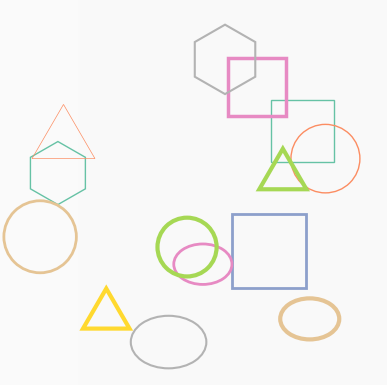[{"shape": "square", "thickness": 1, "radius": 0.4, "center": [0.781, 0.66]}, {"shape": "hexagon", "thickness": 1, "radius": 0.41, "center": [0.149, 0.55]}, {"shape": "circle", "thickness": 1, "radius": 0.44, "center": [0.84, 0.588]}, {"shape": "triangle", "thickness": 0.5, "radius": 0.47, "center": [0.164, 0.635]}, {"shape": "square", "thickness": 2, "radius": 0.48, "center": [0.695, 0.348]}, {"shape": "oval", "thickness": 2, "radius": 0.38, "center": [0.523, 0.314]}, {"shape": "square", "thickness": 2.5, "radius": 0.37, "center": [0.664, 0.775]}, {"shape": "triangle", "thickness": 3, "radius": 0.35, "center": [0.73, 0.543]}, {"shape": "circle", "thickness": 3, "radius": 0.38, "center": [0.483, 0.358]}, {"shape": "triangle", "thickness": 3, "radius": 0.35, "center": [0.274, 0.181]}, {"shape": "oval", "thickness": 3, "radius": 0.38, "center": [0.799, 0.172]}, {"shape": "circle", "thickness": 2, "radius": 0.47, "center": [0.104, 0.385]}, {"shape": "hexagon", "thickness": 1.5, "radius": 0.45, "center": [0.581, 0.846]}, {"shape": "oval", "thickness": 1.5, "radius": 0.49, "center": [0.435, 0.112]}]